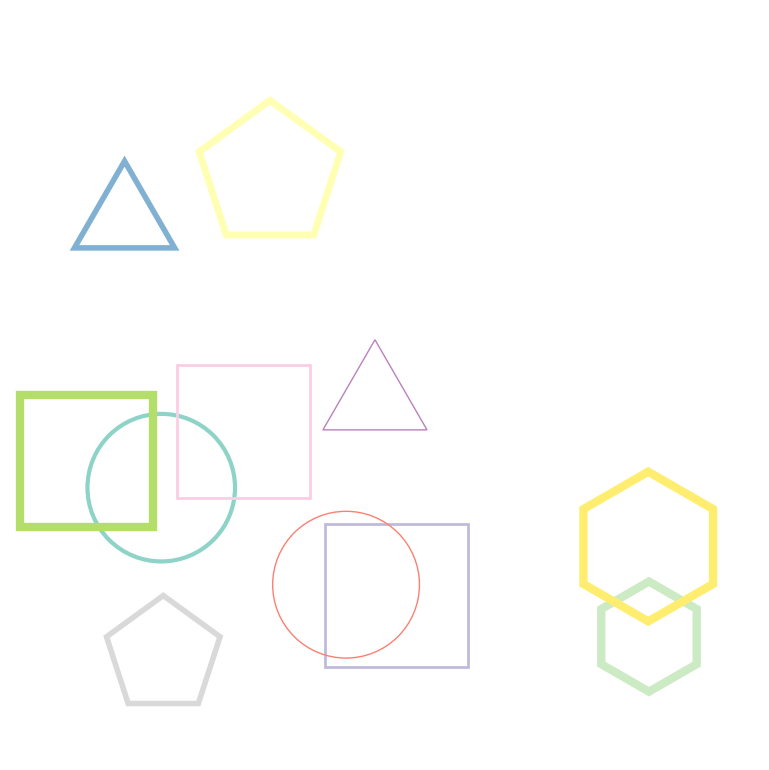[{"shape": "circle", "thickness": 1.5, "radius": 0.48, "center": [0.209, 0.367]}, {"shape": "pentagon", "thickness": 2.5, "radius": 0.48, "center": [0.351, 0.773]}, {"shape": "square", "thickness": 1, "radius": 0.47, "center": [0.515, 0.227]}, {"shape": "circle", "thickness": 0.5, "radius": 0.48, "center": [0.449, 0.241]}, {"shape": "triangle", "thickness": 2, "radius": 0.38, "center": [0.162, 0.716]}, {"shape": "square", "thickness": 3, "radius": 0.43, "center": [0.113, 0.401]}, {"shape": "square", "thickness": 1, "radius": 0.43, "center": [0.316, 0.44]}, {"shape": "pentagon", "thickness": 2, "radius": 0.39, "center": [0.212, 0.149]}, {"shape": "triangle", "thickness": 0.5, "radius": 0.39, "center": [0.487, 0.481]}, {"shape": "hexagon", "thickness": 3, "radius": 0.36, "center": [0.843, 0.173]}, {"shape": "hexagon", "thickness": 3, "radius": 0.49, "center": [0.842, 0.29]}]